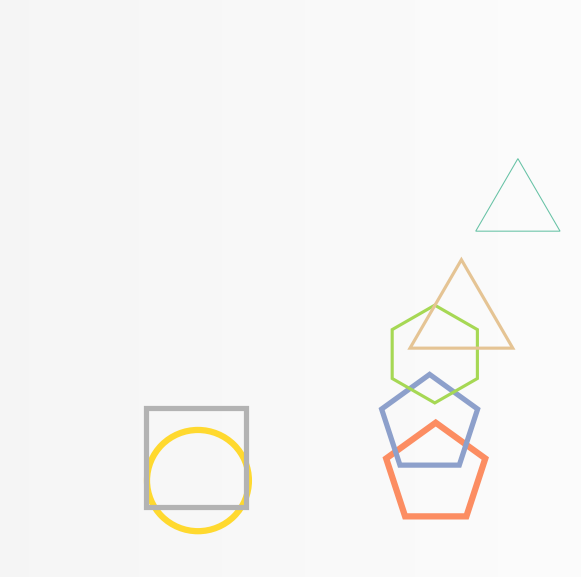[{"shape": "triangle", "thickness": 0.5, "radius": 0.42, "center": [0.891, 0.641]}, {"shape": "pentagon", "thickness": 3, "radius": 0.45, "center": [0.75, 0.178]}, {"shape": "pentagon", "thickness": 2.5, "radius": 0.43, "center": [0.739, 0.264]}, {"shape": "hexagon", "thickness": 1.5, "radius": 0.42, "center": [0.748, 0.386]}, {"shape": "circle", "thickness": 3, "radius": 0.44, "center": [0.341, 0.167]}, {"shape": "triangle", "thickness": 1.5, "radius": 0.51, "center": [0.794, 0.447]}, {"shape": "square", "thickness": 2.5, "radius": 0.43, "center": [0.337, 0.207]}]